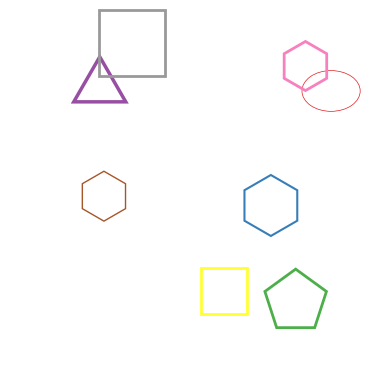[{"shape": "oval", "thickness": 0.5, "radius": 0.38, "center": [0.86, 0.764]}, {"shape": "hexagon", "thickness": 1.5, "radius": 0.4, "center": [0.704, 0.466]}, {"shape": "pentagon", "thickness": 2, "radius": 0.42, "center": [0.768, 0.217]}, {"shape": "triangle", "thickness": 2.5, "radius": 0.39, "center": [0.259, 0.774]}, {"shape": "square", "thickness": 2, "radius": 0.3, "center": [0.582, 0.245]}, {"shape": "hexagon", "thickness": 1, "radius": 0.32, "center": [0.27, 0.49]}, {"shape": "hexagon", "thickness": 2, "radius": 0.32, "center": [0.793, 0.828]}, {"shape": "square", "thickness": 2, "radius": 0.43, "center": [0.342, 0.888]}]